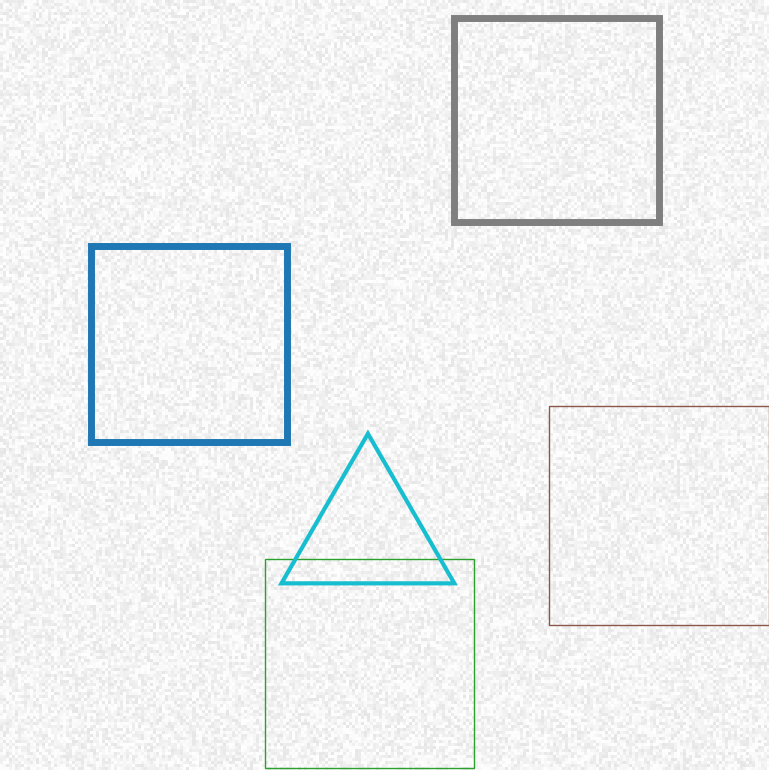[{"shape": "square", "thickness": 2.5, "radius": 0.64, "center": [0.246, 0.554]}, {"shape": "square", "thickness": 0.5, "radius": 0.68, "center": [0.48, 0.138]}, {"shape": "square", "thickness": 0.5, "radius": 0.71, "center": [0.856, 0.33]}, {"shape": "square", "thickness": 2.5, "radius": 0.66, "center": [0.722, 0.844]}, {"shape": "triangle", "thickness": 1.5, "radius": 0.65, "center": [0.478, 0.307]}]